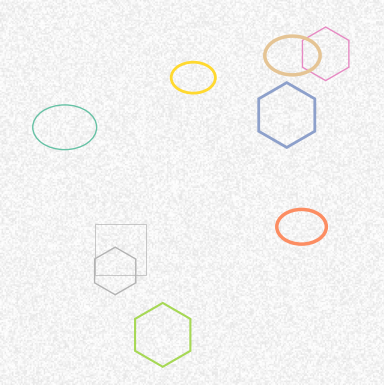[{"shape": "oval", "thickness": 1, "radius": 0.41, "center": [0.168, 0.669]}, {"shape": "oval", "thickness": 2.5, "radius": 0.32, "center": [0.783, 0.411]}, {"shape": "hexagon", "thickness": 2, "radius": 0.42, "center": [0.745, 0.701]}, {"shape": "hexagon", "thickness": 1, "radius": 0.35, "center": [0.846, 0.86]}, {"shape": "hexagon", "thickness": 1.5, "radius": 0.41, "center": [0.423, 0.13]}, {"shape": "oval", "thickness": 2, "radius": 0.29, "center": [0.502, 0.798]}, {"shape": "oval", "thickness": 2.5, "radius": 0.36, "center": [0.76, 0.856]}, {"shape": "square", "thickness": 0.5, "radius": 0.33, "center": [0.314, 0.353]}, {"shape": "hexagon", "thickness": 1, "radius": 0.31, "center": [0.299, 0.296]}]